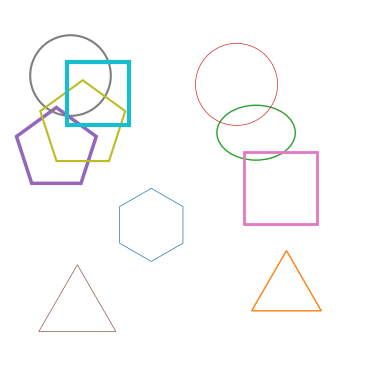[{"shape": "hexagon", "thickness": 0.5, "radius": 0.48, "center": [0.393, 0.416]}, {"shape": "triangle", "thickness": 1, "radius": 0.52, "center": [0.744, 0.245]}, {"shape": "oval", "thickness": 1, "radius": 0.51, "center": [0.665, 0.655]}, {"shape": "circle", "thickness": 0.5, "radius": 0.53, "center": [0.614, 0.781]}, {"shape": "pentagon", "thickness": 2.5, "radius": 0.54, "center": [0.146, 0.612]}, {"shape": "triangle", "thickness": 0.5, "radius": 0.58, "center": [0.201, 0.197]}, {"shape": "square", "thickness": 2, "radius": 0.47, "center": [0.728, 0.511]}, {"shape": "circle", "thickness": 1.5, "radius": 0.52, "center": [0.183, 0.804]}, {"shape": "pentagon", "thickness": 1.5, "radius": 0.58, "center": [0.215, 0.676]}, {"shape": "square", "thickness": 3, "radius": 0.41, "center": [0.255, 0.757]}]